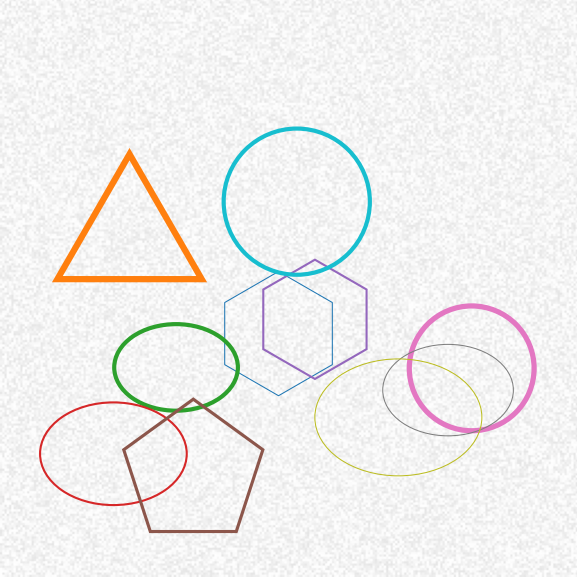[{"shape": "hexagon", "thickness": 0.5, "radius": 0.54, "center": [0.482, 0.421]}, {"shape": "triangle", "thickness": 3, "radius": 0.72, "center": [0.224, 0.588]}, {"shape": "oval", "thickness": 2, "radius": 0.54, "center": [0.305, 0.363]}, {"shape": "oval", "thickness": 1, "radius": 0.63, "center": [0.196, 0.213]}, {"shape": "hexagon", "thickness": 1, "radius": 0.52, "center": [0.545, 0.446]}, {"shape": "pentagon", "thickness": 1.5, "radius": 0.63, "center": [0.335, 0.181]}, {"shape": "circle", "thickness": 2.5, "radius": 0.54, "center": [0.817, 0.361]}, {"shape": "oval", "thickness": 0.5, "radius": 0.57, "center": [0.776, 0.324]}, {"shape": "oval", "thickness": 0.5, "radius": 0.72, "center": [0.69, 0.276]}, {"shape": "circle", "thickness": 2, "radius": 0.63, "center": [0.514, 0.65]}]